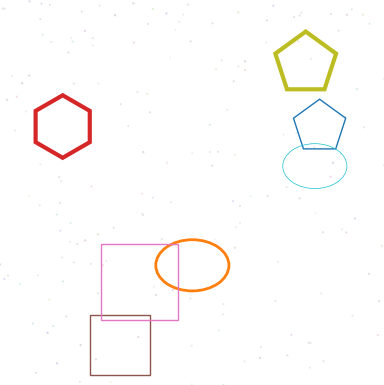[{"shape": "pentagon", "thickness": 1, "radius": 0.36, "center": [0.83, 0.671]}, {"shape": "oval", "thickness": 2, "radius": 0.47, "center": [0.5, 0.311]}, {"shape": "hexagon", "thickness": 3, "radius": 0.41, "center": [0.163, 0.671]}, {"shape": "square", "thickness": 1, "radius": 0.39, "center": [0.311, 0.103]}, {"shape": "square", "thickness": 1, "radius": 0.5, "center": [0.363, 0.267]}, {"shape": "pentagon", "thickness": 3, "radius": 0.41, "center": [0.794, 0.835]}, {"shape": "oval", "thickness": 0.5, "radius": 0.42, "center": [0.818, 0.569]}]